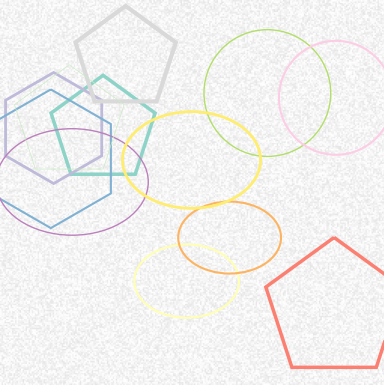[{"shape": "pentagon", "thickness": 2.5, "radius": 0.71, "center": [0.268, 0.662]}, {"shape": "oval", "thickness": 1.5, "radius": 0.68, "center": [0.485, 0.27]}, {"shape": "hexagon", "thickness": 2, "radius": 0.72, "center": [0.139, 0.667]}, {"shape": "pentagon", "thickness": 2.5, "radius": 0.93, "center": [0.868, 0.197]}, {"shape": "hexagon", "thickness": 1.5, "radius": 0.9, "center": [0.132, 0.588]}, {"shape": "oval", "thickness": 1.5, "radius": 0.67, "center": [0.596, 0.383]}, {"shape": "circle", "thickness": 1, "radius": 0.82, "center": [0.694, 0.758]}, {"shape": "circle", "thickness": 1.5, "radius": 0.74, "center": [0.873, 0.746]}, {"shape": "pentagon", "thickness": 3, "radius": 0.69, "center": [0.326, 0.847]}, {"shape": "oval", "thickness": 1, "radius": 0.99, "center": [0.188, 0.527]}, {"shape": "pentagon", "thickness": 0.5, "radius": 0.75, "center": [0.18, 0.682]}, {"shape": "oval", "thickness": 2, "radius": 0.9, "center": [0.497, 0.584]}]